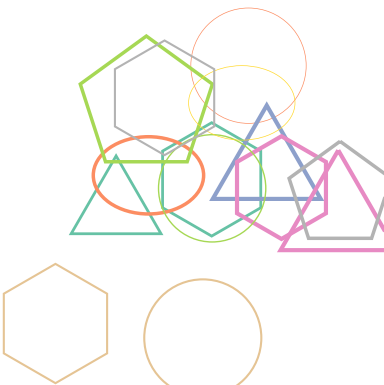[{"shape": "hexagon", "thickness": 2, "radius": 0.74, "center": [0.55, 0.534]}, {"shape": "triangle", "thickness": 2, "radius": 0.67, "center": [0.302, 0.46]}, {"shape": "oval", "thickness": 2.5, "radius": 0.72, "center": [0.386, 0.545]}, {"shape": "circle", "thickness": 0.5, "radius": 0.75, "center": [0.645, 0.829]}, {"shape": "triangle", "thickness": 3, "radius": 0.81, "center": [0.693, 0.564]}, {"shape": "hexagon", "thickness": 3, "radius": 0.67, "center": [0.731, 0.513]}, {"shape": "triangle", "thickness": 3, "radius": 0.86, "center": [0.879, 0.437]}, {"shape": "pentagon", "thickness": 2.5, "radius": 0.9, "center": [0.38, 0.726]}, {"shape": "circle", "thickness": 1, "radius": 0.7, "center": [0.551, 0.511]}, {"shape": "oval", "thickness": 0.5, "radius": 0.69, "center": [0.628, 0.733]}, {"shape": "circle", "thickness": 1.5, "radius": 0.76, "center": [0.527, 0.122]}, {"shape": "hexagon", "thickness": 1.5, "radius": 0.77, "center": [0.144, 0.16]}, {"shape": "hexagon", "thickness": 1.5, "radius": 0.74, "center": [0.427, 0.746]}, {"shape": "pentagon", "thickness": 2.5, "radius": 0.7, "center": [0.883, 0.494]}]